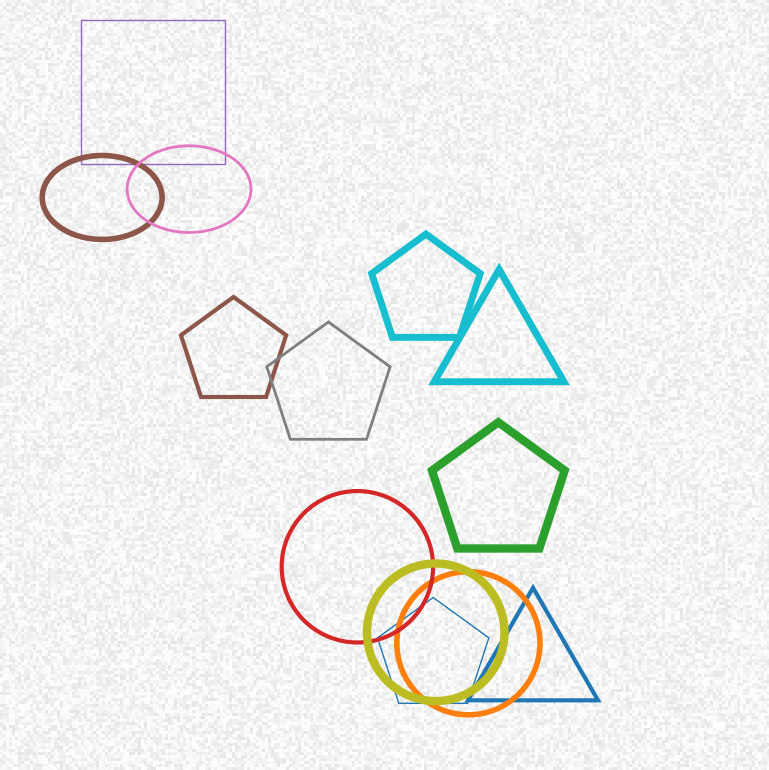[{"shape": "triangle", "thickness": 1.5, "radius": 0.49, "center": [0.692, 0.139]}, {"shape": "pentagon", "thickness": 0.5, "radius": 0.38, "center": [0.563, 0.148]}, {"shape": "circle", "thickness": 2, "radius": 0.46, "center": [0.608, 0.165]}, {"shape": "pentagon", "thickness": 3, "radius": 0.45, "center": [0.647, 0.361]}, {"shape": "circle", "thickness": 1.5, "radius": 0.49, "center": [0.464, 0.264]}, {"shape": "square", "thickness": 0.5, "radius": 0.47, "center": [0.199, 0.88]}, {"shape": "pentagon", "thickness": 1.5, "radius": 0.36, "center": [0.303, 0.542]}, {"shape": "oval", "thickness": 2, "radius": 0.39, "center": [0.133, 0.744]}, {"shape": "oval", "thickness": 1, "radius": 0.4, "center": [0.246, 0.754]}, {"shape": "pentagon", "thickness": 1, "radius": 0.42, "center": [0.427, 0.498]}, {"shape": "circle", "thickness": 3, "radius": 0.45, "center": [0.566, 0.179]}, {"shape": "pentagon", "thickness": 2.5, "radius": 0.37, "center": [0.553, 0.622]}, {"shape": "triangle", "thickness": 2.5, "radius": 0.49, "center": [0.648, 0.553]}]